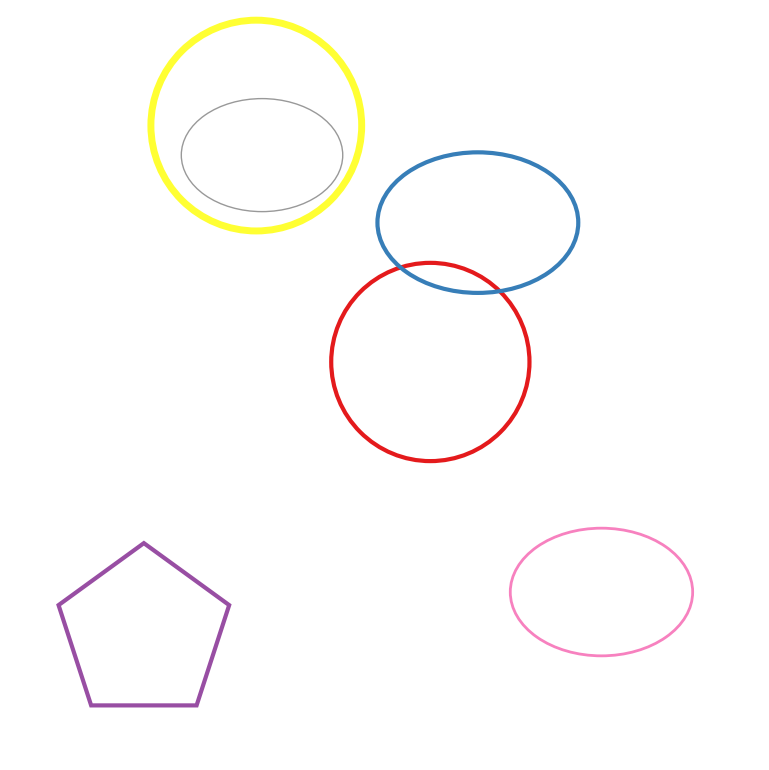[{"shape": "circle", "thickness": 1.5, "radius": 0.64, "center": [0.559, 0.53]}, {"shape": "oval", "thickness": 1.5, "radius": 0.65, "center": [0.621, 0.711]}, {"shape": "pentagon", "thickness": 1.5, "radius": 0.58, "center": [0.187, 0.178]}, {"shape": "circle", "thickness": 2.5, "radius": 0.68, "center": [0.333, 0.837]}, {"shape": "oval", "thickness": 1, "radius": 0.59, "center": [0.781, 0.231]}, {"shape": "oval", "thickness": 0.5, "radius": 0.52, "center": [0.34, 0.799]}]